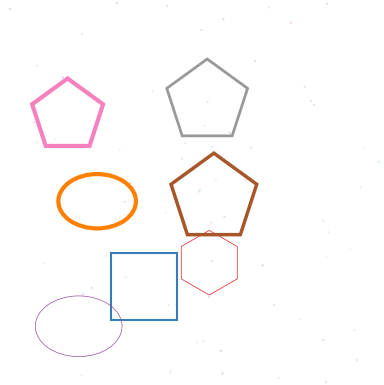[{"shape": "hexagon", "thickness": 0.5, "radius": 0.42, "center": [0.544, 0.318]}, {"shape": "square", "thickness": 1.5, "radius": 0.43, "center": [0.374, 0.255]}, {"shape": "oval", "thickness": 0.5, "radius": 0.56, "center": [0.204, 0.153]}, {"shape": "oval", "thickness": 3, "radius": 0.5, "center": [0.252, 0.477]}, {"shape": "pentagon", "thickness": 2.5, "radius": 0.59, "center": [0.556, 0.485]}, {"shape": "pentagon", "thickness": 3, "radius": 0.48, "center": [0.176, 0.699]}, {"shape": "pentagon", "thickness": 2, "radius": 0.55, "center": [0.538, 0.736]}]